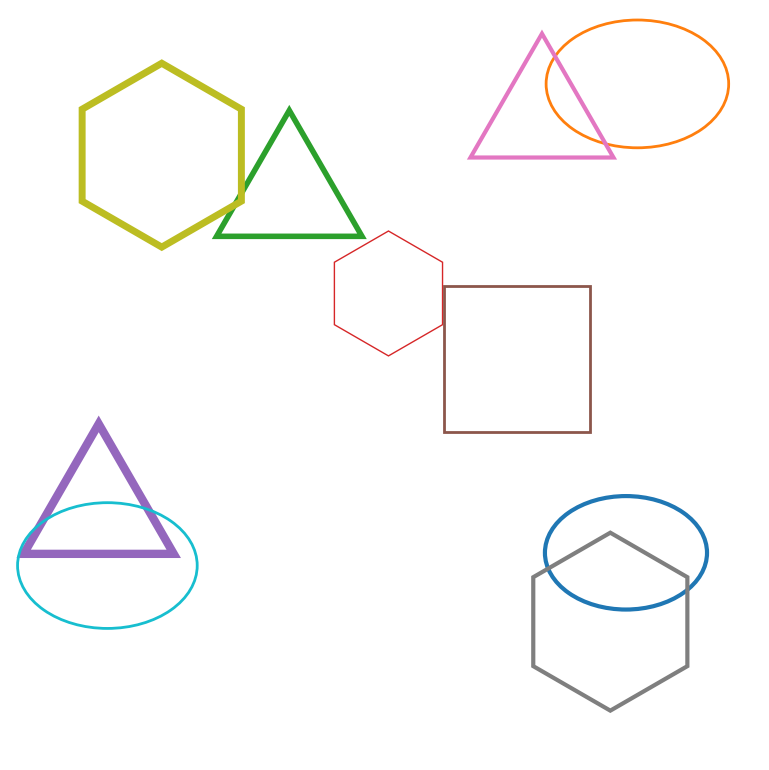[{"shape": "oval", "thickness": 1.5, "radius": 0.53, "center": [0.813, 0.282]}, {"shape": "oval", "thickness": 1, "radius": 0.59, "center": [0.828, 0.891]}, {"shape": "triangle", "thickness": 2, "radius": 0.55, "center": [0.376, 0.748]}, {"shape": "hexagon", "thickness": 0.5, "radius": 0.41, "center": [0.505, 0.619]}, {"shape": "triangle", "thickness": 3, "radius": 0.56, "center": [0.128, 0.337]}, {"shape": "square", "thickness": 1, "radius": 0.47, "center": [0.671, 0.534]}, {"shape": "triangle", "thickness": 1.5, "radius": 0.54, "center": [0.704, 0.849]}, {"shape": "hexagon", "thickness": 1.5, "radius": 0.58, "center": [0.793, 0.193]}, {"shape": "hexagon", "thickness": 2.5, "radius": 0.6, "center": [0.21, 0.798]}, {"shape": "oval", "thickness": 1, "radius": 0.58, "center": [0.139, 0.266]}]